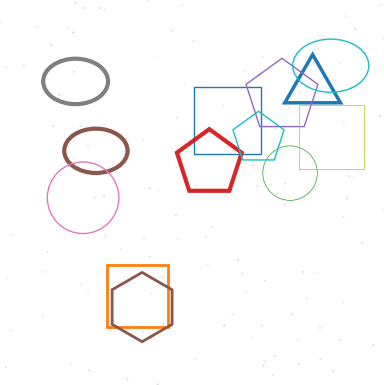[{"shape": "triangle", "thickness": 2.5, "radius": 0.42, "center": [0.812, 0.775]}, {"shape": "square", "thickness": 1, "radius": 0.44, "center": [0.592, 0.686]}, {"shape": "square", "thickness": 2, "radius": 0.4, "center": [0.357, 0.231]}, {"shape": "circle", "thickness": 0.5, "radius": 0.35, "center": [0.753, 0.55]}, {"shape": "pentagon", "thickness": 3, "radius": 0.44, "center": [0.544, 0.576]}, {"shape": "pentagon", "thickness": 1, "radius": 0.49, "center": [0.732, 0.751]}, {"shape": "hexagon", "thickness": 2, "radius": 0.45, "center": [0.369, 0.202]}, {"shape": "oval", "thickness": 3, "radius": 0.41, "center": [0.249, 0.608]}, {"shape": "circle", "thickness": 1, "radius": 0.46, "center": [0.216, 0.486]}, {"shape": "oval", "thickness": 3, "radius": 0.42, "center": [0.196, 0.789]}, {"shape": "square", "thickness": 0.5, "radius": 0.42, "center": [0.86, 0.644]}, {"shape": "oval", "thickness": 1, "radius": 0.49, "center": [0.859, 0.829]}, {"shape": "pentagon", "thickness": 1, "radius": 0.35, "center": [0.671, 0.641]}]